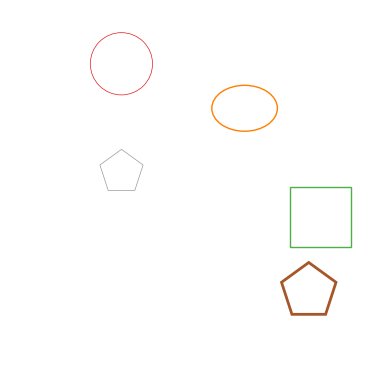[{"shape": "circle", "thickness": 0.5, "radius": 0.4, "center": [0.315, 0.834]}, {"shape": "square", "thickness": 1, "radius": 0.39, "center": [0.833, 0.436]}, {"shape": "oval", "thickness": 1, "radius": 0.43, "center": [0.635, 0.719]}, {"shape": "pentagon", "thickness": 2, "radius": 0.37, "center": [0.802, 0.244]}, {"shape": "pentagon", "thickness": 0.5, "radius": 0.29, "center": [0.316, 0.553]}]